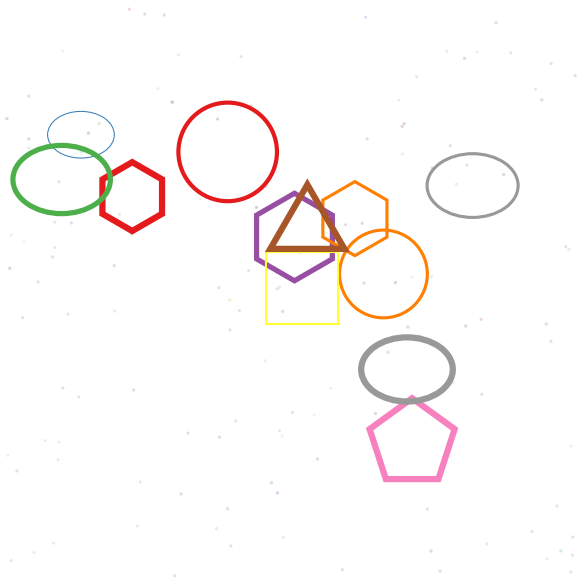[{"shape": "circle", "thickness": 2, "radius": 0.43, "center": [0.394, 0.736]}, {"shape": "hexagon", "thickness": 3, "radius": 0.3, "center": [0.229, 0.659]}, {"shape": "oval", "thickness": 0.5, "radius": 0.29, "center": [0.14, 0.766]}, {"shape": "oval", "thickness": 2.5, "radius": 0.42, "center": [0.107, 0.688]}, {"shape": "hexagon", "thickness": 2.5, "radius": 0.38, "center": [0.51, 0.589]}, {"shape": "hexagon", "thickness": 1.5, "radius": 0.32, "center": [0.615, 0.621]}, {"shape": "circle", "thickness": 1.5, "radius": 0.38, "center": [0.664, 0.525]}, {"shape": "square", "thickness": 1, "radius": 0.31, "center": [0.523, 0.5]}, {"shape": "triangle", "thickness": 3, "radius": 0.37, "center": [0.532, 0.605]}, {"shape": "pentagon", "thickness": 3, "radius": 0.39, "center": [0.714, 0.232]}, {"shape": "oval", "thickness": 3, "radius": 0.4, "center": [0.705, 0.359]}, {"shape": "oval", "thickness": 1.5, "radius": 0.39, "center": [0.818, 0.678]}]